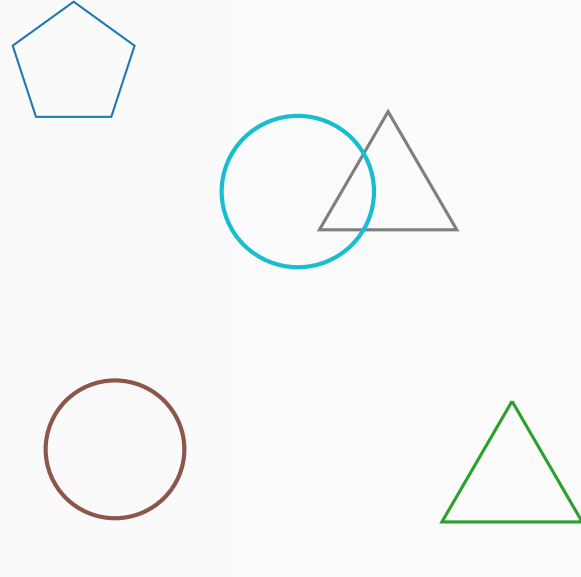[{"shape": "pentagon", "thickness": 1, "radius": 0.55, "center": [0.127, 0.886]}, {"shape": "triangle", "thickness": 1.5, "radius": 0.7, "center": [0.881, 0.165]}, {"shape": "circle", "thickness": 2, "radius": 0.6, "center": [0.198, 0.221]}, {"shape": "triangle", "thickness": 1.5, "radius": 0.68, "center": [0.668, 0.669]}, {"shape": "circle", "thickness": 2, "radius": 0.66, "center": [0.512, 0.667]}]